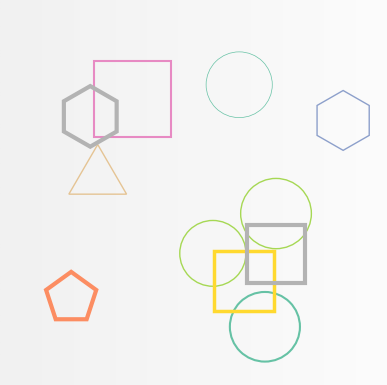[{"shape": "circle", "thickness": 0.5, "radius": 0.43, "center": [0.617, 0.78]}, {"shape": "circle", "thickness": 1.5, "radius": 0.45, "center": [0.684, 0.151]}, {"shape": "pentagon", "thickness": 3, "radius": 0.34, "center": [0.184, 0.226]}, {"shape": "hexagon", "thickness": 1, "radius": 0.39, "center": [0.886, 0.687]}, {"shape": "square", "thickness": 1.5, "radius": 0.5, "center": [0.342, 0.743]}, {"shape": "circle", "thickness": 1, "radius": 0.43, "center": [0.549, 0.342]}, {"shape": "circle", "thickness": 1, "radius": 0.46, "center": [0.712, 0.445]}, {"shape": "square", "thickness": 2.5, "radius": 0.39, "center": [0.63, 0.271]}, {"shape": "triangle", "thickness": 1, "radius": 0.43, "center": [0.252, 0.539]}, {"shape": "square", "thickness": 3, "radius": 0.38, "center": [0.712, 0.34]}, {"shape": "hexagon", "thickness": 3, "radius": 0.39, "center": [0.233, 0.698]}]